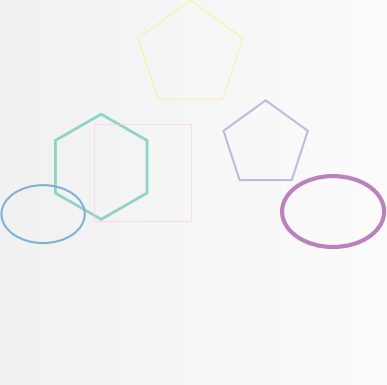[{"shape": "hexagon", "thickness": 2, "radius": 0.68, "center": [0.261, 0.567]}, {"shape": "pentagon", "thickness": 1.5, "radius": 0.57, "center": [0.686, 0.625]}, {"shape": "oval", "thickness": 1.5, "radius": 0.54, "center": [0.111, 0.444]}, {"shape": "square", "thickness": 0.5, "radius": 0.63, "center": [0.367, 0.551]}, {"shape": "oval", "thickness": 3, "radius": 0.66, "center": [0.86, 0.451]}, {"shape": "pentagon", "thickness": 0.5, "radius": 0.71, "center": [0.491, 0.857]}]